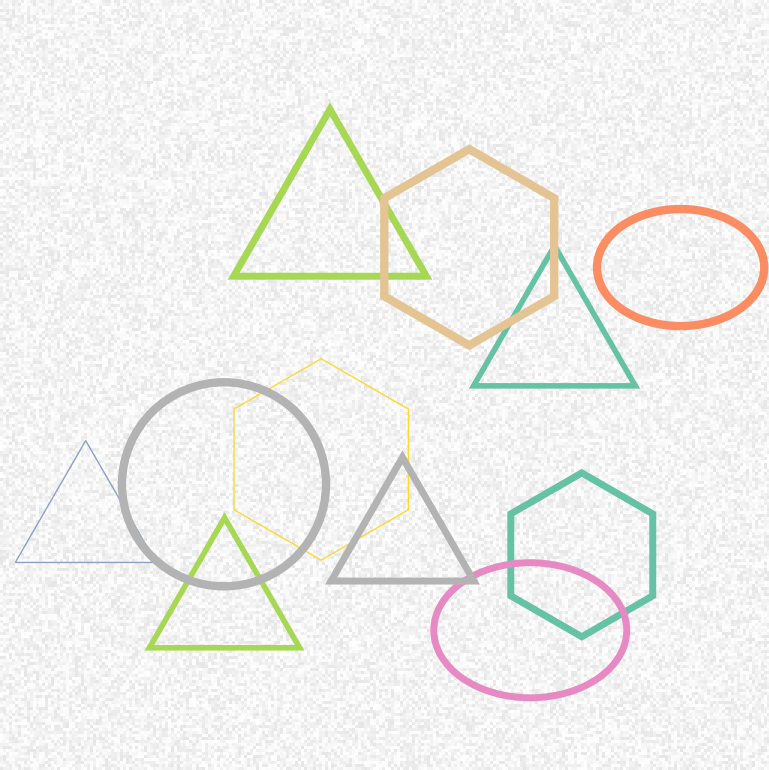[{"shape": "triangle", "thickness": 2, "radius": 0.61, "center": [0.72, 0.56]}, {"shape": "hexagon", "thickness": 2.5, "radius": 0.53, "center": [0.756, 0.279]}, {"shape": "oval", "thickness": 3, "radius": 0.54, "center": [0.884, 0.653]}, {"shape": "triangle", "thickness": 0.5, "radius": 0.53, "center": [0.111, 0.322]}, {"shape": "oval", "thickness": 2.5, "radius": 0.63, "center": [0.689, 0.181]}, {"shape": "triangle", "thickness": 2, "radius": 0.56, "center": [0.292, 0.215]}, {"shape": "triangle", "thickness": 2.5, "radius": 0.72, "center": [0.429, 0.714]}, {"shape": "hexagon", "thickness": 0.5, "radius": 0.65, "center": [0.417, 0.403]}, {"shape": "hexagon", "thickness": 3, "radius": 0.64, "center": [0.609, 0.679]}, {"shape": "triangle", "thickness": 2.5, "radius": 0.54, "center": [0.523, 0.299]}, {"shape": "circle", "thickness": 3, "radius": 0.66, "center": [0.291, 0.371]}]